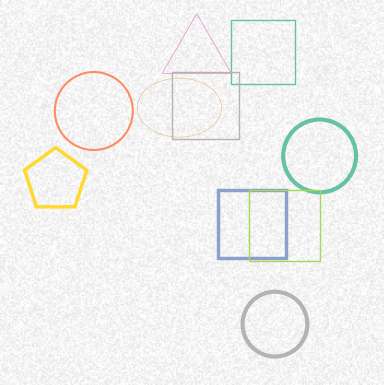[{"shape": "square", "thickness": 1, "radius": 0.42, "center": [0.684, 0.865]}, {"shape": "circle", "thickness": 3, "radius": 0.47, "center": [0.83, 0.595]}, {"shape": "circle", "thickness": 1.5, "radius": 0.51, "center": [0.244, 0.712]}, {"shape": "square", "thickness": 2.5, "radius": 0.44, "center": [0.655, 0.417]}, {"shape": "triangle", "thickness": 0.5, "radius": 0.52, "center": [0.511, 0.861]}, {"shape": "square", "thickness": 1, "radius": 0.46, "center": [0.738, 0.415]}, {"shape": "pentagon", "thickness": 2.5, "radius": 0.43, "center": [0.145, 0.532]}, {"shape": "oval", "thickness": 0.5, "radius": 0.55, "center": [0.466, 0.72]}, {"shape": "circle", "thickness": 3, "radius": 0.42, "center": [0.714, 0.158]}, {"shape": "square", "thickness": 1, "radius": 0.44, "center": [0.533, 0.726]}]